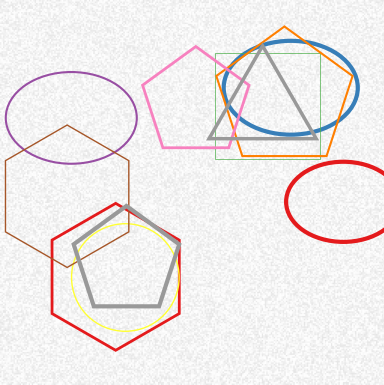[{"shape": "hexagon", "thickness": 2, "radius": 0.95, "center": [0.3, 0.281]}, {"shape": "oval", "thickness": 3, "radius": 0.74, "center": [0.892, 0.476]}, {"shape": "oval", "thickness": 3, "radius": 0.87, "center": [0.755, 0.772]}, {"shape": "square", "thickness": 0.5, "radius": 0.68, "center": [0.694, 0.725]}, {"shape": "oval", "thickness": 1.5, "radius": 0.85, "center": [0.185, 0.694]}, {"shape": "pentagon", "thickness": 1.5, "radius": 0.93, "center": [0.739, 0.745]}, {"shape": "circle", "thickness": 1, "radius": 0.7, "center": [0.326, 0.279]}, {"shape": "hexagon", "thickness": 1, "radius": 0.92, "center": [0.174, 0.49]}, {"shape": "pentagon", "thickness": 2, "radius": 0.73, "center": [0.509, 0.734]}, {"shape": "pentagon", "thickness": 3, "radius": 0.72, "center": [0.328, 0.321]}, {"shape": "triangle", "thickness": 2.5, "radius": 0.8, "center": [0.682, 0.72]}]